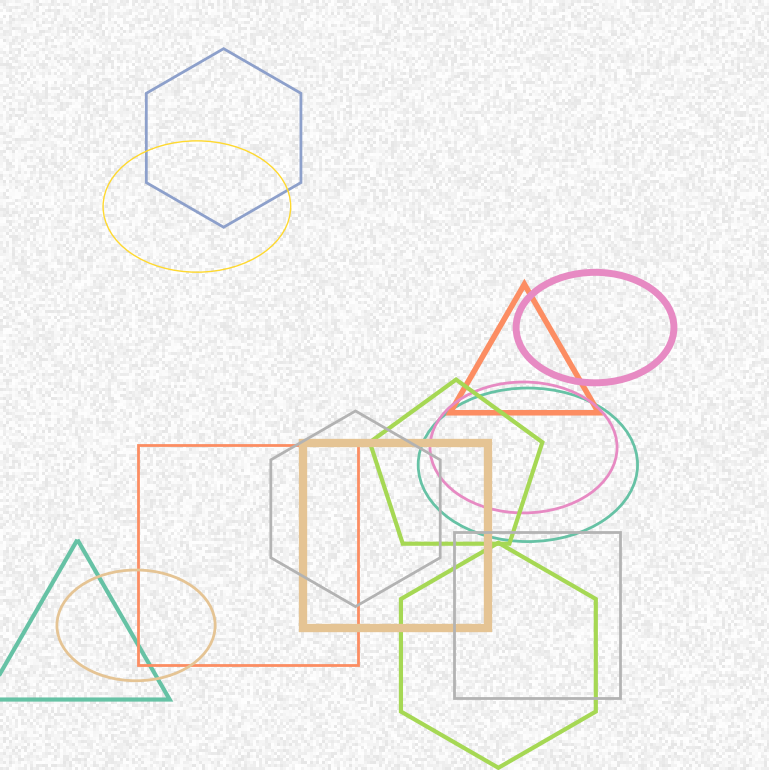[{"shape": "oval", "thickness": 1, "radius": 0.71, "center": [0.686, 0.396]}, {"shape": "triangle", "thickness": 1.5, "radius": 0.69, "center": [0.101, 0.161]}, {"shape": "square", "thickness": 1, "radius": 0.71, "center": [0.322, 0.279]}, {"shape": "triangle", "thickness": 2, "radius": 0.56, "center": [0.681, 0.52]}, {"shape": "hexagon", "thickness": 1, "radius": 0.58, "center": [0.29, 0.821]}, {"shape": "oval", "thickness": 1, "radius": 0.61, "center": [0.68, 0.419]}, {"shape": "oval", "thickness": 2.5, "radius": 0.51, "center": [0.773, 0.575]}, {"shape": "hexagon", "thickness": 1.5, "radius": 0.73, "center": [0.647, 0.149]}, {"shape": "pentagon", "thickness": 1.5, "radius": 0.59, "center": [0.592, 0.389]}, {"shape": "oval", "thickness": 0.5, "radius": 0.61, "center": [0.256, 0.732]}, {"shape": "oval", "thickness": 1, "radius": 0.51, "center": [0.177, 0.188]}, {"shape": "square", "thickness": 3, "radius": 0.6, "center": [0.514, 0.304]}, {"shape": "square", "thickness": 1, "radius": 0.54, "center": [0.698, 0.202]}, {"shape": "hexagon", "thickness": 1, "radius": 0.64, "center": [0.462, 0.339]}]